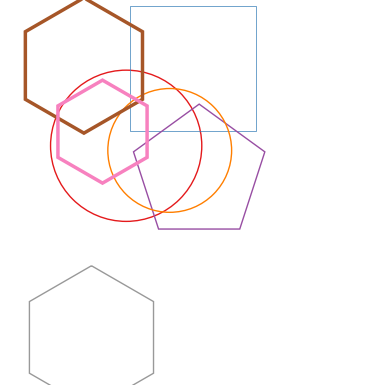[{"shape": "circle", "thickness": 1, "radius": 0.98, "center": [0.328, 0.621]}, {"shape": "square", "thickness": 0.5, "radius": 0.82, "center": [0.502, 0.822]}, {"shape": "pentagon", "thickness": 1, "radius": 0.9, "center": [0.517, 0.55]}, {"shape": "circle", "thickness": 1, "radius": 0.8, "center": [0.441, 0.609]}, {"shape": "hexagon", "thickness": 2.5, "radius": 0.88, "center": [0.218, 0.83]}, {"shape": "hexagon", "thickness": 2.5, "radius": 0.67, "center": [0.266, 0.658]}, {"shape": "hexagon", "thickness": 1, "radius": 0.93, "center": [0.238, 0.124]}]